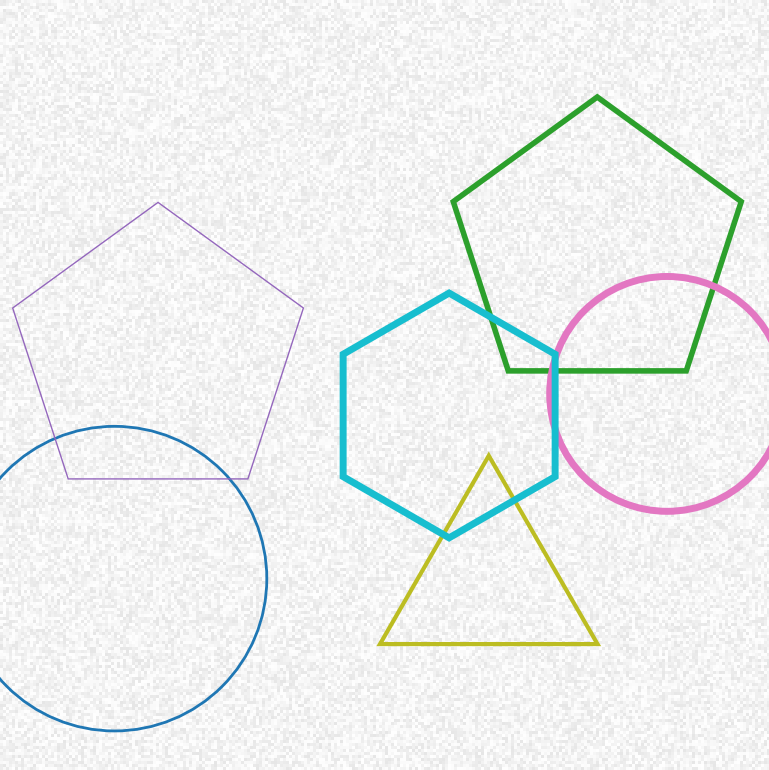[{"shape": "circle", "thickness": 1, "radius": 0.99, "center": [0.149, 0.249]}, {"shape": "pentagon", "thickness": 2, "radius": 0.98, "center": [0.776, 0.677]}, {"shape": "pentagon", "thickness": 0.5, "radius": 0.99, "center": [0.205, 0.539]}, {"shape": "circle", "thickness": 2.5, "radius": 0.76, "center": [0.866, 0.488]}, {"shape": "triangle", "thickness": 1.5, "radius": 0.82, "center": [0.635, 0.245]}, {"shape": "hexagon", "thickness": 2.5, "radius": 0.79, "center": [0.583, 0.46]}]